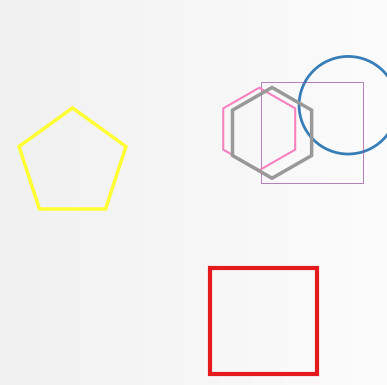[{"shape": "square", "thickness": 3, "radius": 0.69, "center": [0.681, 0.167]}, {"shape": "circle", "thickness": 2, "radius": 0.63, "center": [0.899, 0.727]}, {"shape": "square", "thickness": 0.5, "radius": 0.66, "center": [0.804, 0.656]}, {"shape": "pentagon", "thickness": 2.5, "radius": 0.73, "center": [0.187, 0.575]}, {"shape": "hexagon", "thickness": 1.5, "radius": 0.54, "center": [0.669, 0.665]}, {"shape": "hexagon", "thickness": 2.5, "radius": 0.59, "center": [0.702, 0.655]}]